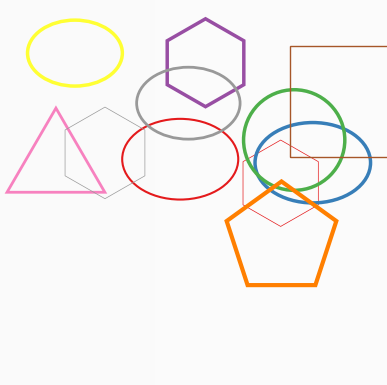[{"shape": "oval", "thickness": 1.5, "radius": 0.75, "center": [0.465, 0.586]}, {"shape": "hexagon", "thickness": 0.5, "radius": 0.56, "center": [0.724, 0.524]}, {"shape": "oval", "thickness": 2.5, "radius": 0.75, "center": [0.807, 0.577]}, {"shape": "circle", "thickness": 2.5, "radius": 0.65, "center": [0.759, 0.636]}, {"shape": "hexagon", "thickness": 2.5, "radius": 0.57, "center": [0.53, 0.837]}, {"shape": "pentagon", "thickness": 3, "radius": 0.74, "center": [0.726, 0.38]}, {"shape": "oval", "thickness": 2.5, "radius": 0.61, "center": [0.193, 0.862]}, {"shape": "square", "thickness": 1, "radius": 0.72, "center": [0.893, 0.736]}, {"shape": "triangle", "thickness": 2, "radius": 0.73, "center": [0.144, 0.573]}, {"shape": "hexagon", "thickness": 0.5, "radius": 0.59, "center": [0.271, 0.603]}, {"shape": "oval", "thickness": 2, "radius": 0.67, "center": [0.486, 0.732]}]